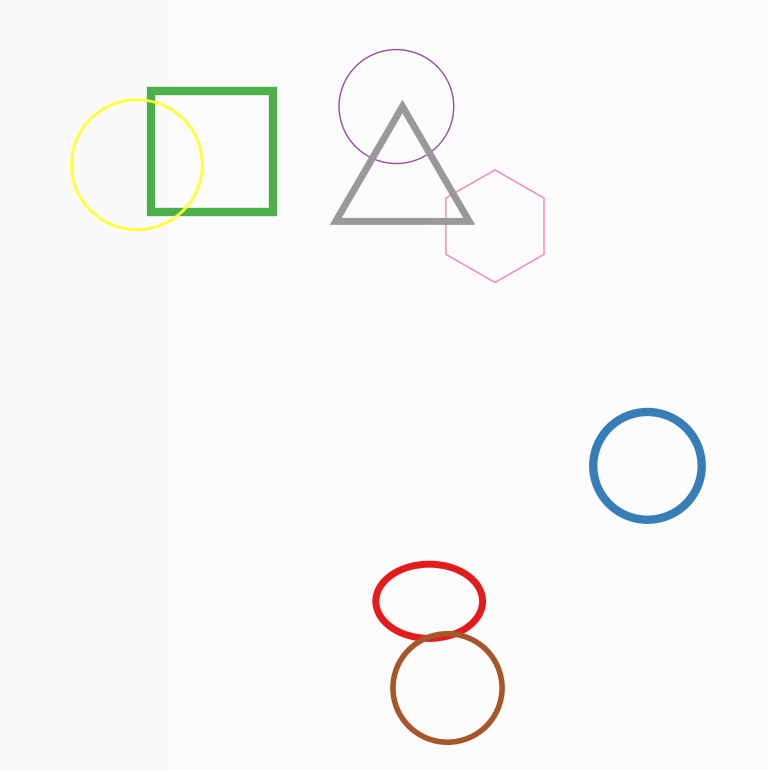[{"shape": "oval", "thickness": 2.5, "radius": 0.34, "center": [0.554, 0.219]}, {"shape": "circle", "thickness": 3, "radius": 0.35, "center": [0.835, 0.395]}, {"shape": "square", "thickness": 3, "radius": 0.39, "center": [0.274, 0.803]}, {"shape": "circle", "thickness": 0.5, "radius": 0.37, "center": [0.511, 0.862]}, {"shape": "circle", "thickness": 1, "radius": 0.42, "center": [0.177, 0.786]}, {"shape": "circle", "thickness": 2, "radius": 0.35, "center": [0.577, 0.106]}, {"shape": "hexagon", "thickness": 0.5, "radius": 0.37, "center": [0.639, 0.706]}, {"shape": "triangle", "thickness": 2.5, "radius": 0.5, "center": [0.519, 0.762]}]